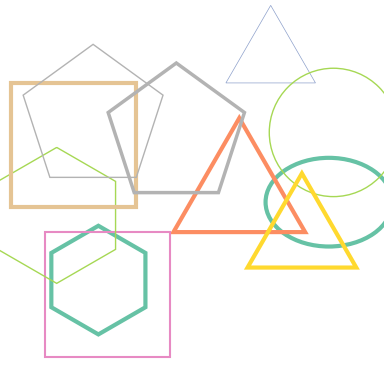[{"shape": "hexagon", "thickness": 3, "radius": 0.71, "center": [0.256, 0.273]}, {"shape": "oval", "thickness": 3, "radius": 0.82, "center": [0.854, 0.475]}, {"shape": "triangle", "thickness": 3, "radius": 0.99, "center": [0.622, 0.496]}, {"shape": "triangle", "thickness": 0.5, "radius": 0.67, "center": [0.703, 0.852]}, {"shape": "square", "thickness": 1.5, "radius": 0.81, "center": [0.279, 0.235]}, {"shape": "circle", "thickness": 1, "radius": 0.83, "center": [0.866, 0.656]}, {"shape": "hexagon", "thickness": 1, "radius": 0.88, "center": [0.147, 0.441]}, {"shape": "triangle", "thickness": 3, "radius": 0.82, "center": [0.784, 0.387]}, {"shape": "square", "thickness": 3, "radius": 0.81, "center": [0.191, 0.623]}, {"shape": "pentagon", "thickness": 1, "radius": 0.95, "center": [0.242, 0.694]}, {"shape": "pentagon", "thickness": 2.5, "radius": 0.93, "center": [0.458, 0.65]}]